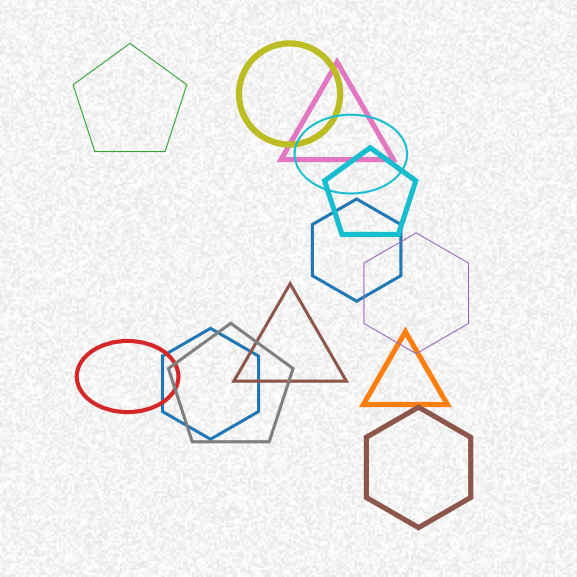[{"shape": "hexagon", "thickness": 1.5, "radius": 0.48, "center": [0.365, 0.335]}, {"shape": "hexagon", "thickness": 1.5, "radius": 0.44, "center": [0.618, 0.566]}, {"shape": "triangle", "thickness": 2.5, "radius": 0.42, "center": [0.702, 0.341]}, {"shape": "pentagon", "thickness": 0.5, "radius": 0.52, "center": [0.225, 0.82]}, {"shape": "oval", "thickness": 2, "radius": 0.44, "center": [0.221, 0.347]}, {"shape": "hexagon", "thickness": 0.5, "radius": 0.52, "center": [0.721, 0.491]}, {"shape": "hexagon", "thickness": 2.5, "radius": 0.52, "center": [0.725, 0.19]}, {"shape": "triangle", "thickness": 1.5, "radius": 0.56, "center": [0.502, 0.395]}, {"shape": "triangle", "thickness": 2.5, "radius": 0.56, "center": [0.584, 0.779]}, {"shape": "pentagon", "thickness": 1.5, "radius": 0.57, "center": [0.4, 0.326]}, {"shape": "circle", "thickness": 3, "radius": 0.44, "center": [0.501, 0.836]}, {"shape": "oval", "thickness": 1, "radius": 0.49, "center": [0.608, 0.732]}, {"shape": "pentagon", "thickness": 2.5, "radius": 0.42, "center": [0.641, 0.66]}]